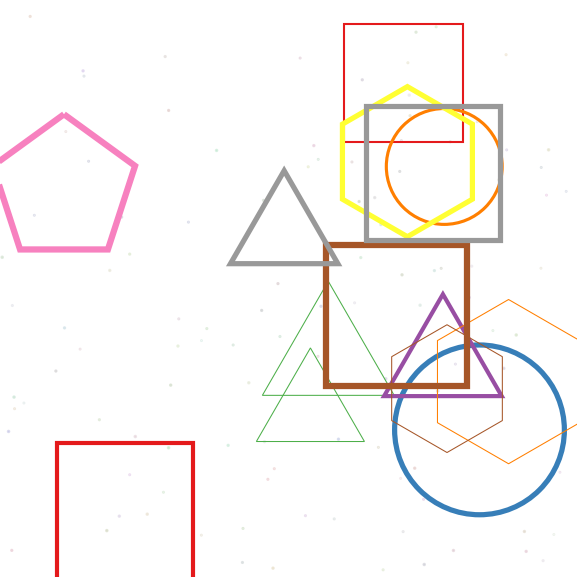[{"shape": "square", "thickness": 1, "radius": 0.51, "center": [0.699, 0.856]}, {"shape": "square", "thickness": 2, "radius": 0.59, "center": [0.216, 0.114]}, {"shape": "circle", "thickness": 2.5, "radius": 0.73, "center": [0.83, 0.255]}, {"shape": "triangle", "thickness": 0.5, "radius": 0.66, "center": [0.568, 0.38]}, {"shape": "triangle", "thickness": 0.5, "radius": 0.54, "center": [0.538, 0.289]}, {"shape": "triangle", "thickness": 2, "radius": 0.59, "center": [0.767, 0.372]}, {"shape": "circle", "thickness": 1.5, "radius": 0.5, "center": [0.769, 0.711]}, {"shape": "hexagon", "thickness": 0.5, "radius": 0.71, "center": [0.881, 0.338]}, {"shape": "hexagon", "thickness": 2.5, "radius": 0.65, "center": [0.705, 0.719]}, {"shape": "square", "thickness": 3, "radius": 0.61, "center": [0.686, 0.452]}, {"shape": "hexagon", "thickness": 0.5, "radius": 0.55, "center": [0.774, 0.326]}, {"shape": "pentagon", "thickness": 3, "radius": 0.65, "center": [0.111, 0.672]}, {"shape": "square", "thickness": 2.5, "radius": 0.58, "center": [0.75, 0.7]}, {"shape": "triangle", "thickness": 2.5, "radius": 0.54, "center": [0.492, 0.596]}]